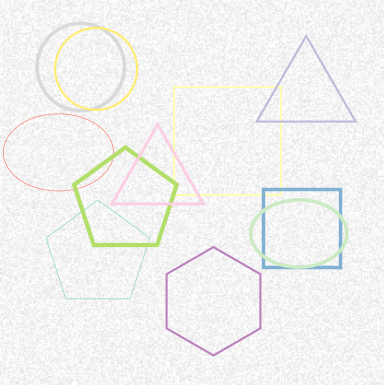[{"shape": "pentagon", "thickness": 0.5, "radius": 0.71, "center": [0.254, 0.338]}, {"shape": "square", "thickness": 1.5, "radius": 0.7, "center": [0.591, 0.634]}, {"shape": "triangle", "thickness": 1.5, "radius": 0.74, "center": [0.795, 0.758]}, {"shape": "oval", "thickness": 0.5, "radius": 0.72, "center": [0.152, 0.604]}, {"shape": "square", "thickness": 2.5, "radius": 0.5, "center": [0.783, 0.408]}, {"shape": "pentagon", "thickness": 3, "radius": 0.7, "center": [0.326, 0.477]}, {"shape": "triangle", "thickness": 2, "radius": 0.69, "center": [0.41, 0.539]}, {"shape": "circle", "thickness": 2.5, "radius": 0.57, "center": [0.21, 0.826]}, {"shape": "hexagon", "thickness": 1.5, "radius": 0.7, "center": [0.555, 0.218]}, {"shape": "oval", "thickness": 2.5, "radius": 0.62, "center": [0.776, 0.394]}, {"shape": "circle", "thickness": 1.5, "radius": 0.53, "center": [0.25, 0.821]}]